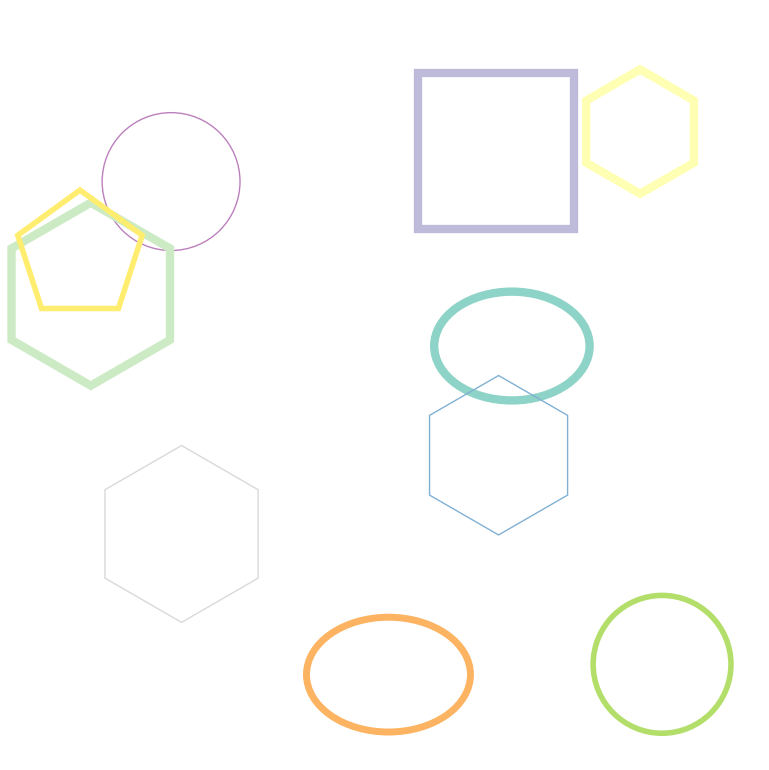[{"shape": "oval", "thickness": 3, "radius": 0.5, "center": [0.665, 0.551]}, {"shape": "hexagon", "thickness": 3, "radius": 0.4, "center": [0.831, 0.829]}, {"shape": "square", "thickness": 3, "radius": 0.5, "center": [0.644, 0.804]}, {"shape": "hexagon", "thickness": 0.5, "radius": 0.52, "center": [0.647, 0.409]}, {"shape": "oval", "thickness": 2.5, "radius": 0.53, "center": [0.505, 0.124]}, {"shape": "circle", "thickness": 2, "radius": 0.45, "center": [0.86, 0.137]}, {"shape": "hexagon", "thickness": 0.5, "radius": 0.57, "center": [0.236, 0.307]}, {"shape": "circle", "thickness": 0.5, "radius": 0.45, "center": [0.222, 0.764]}, {"shape": "hexagon", "thickness": 3, "radius": 0.59, "center": [0.118, 0.618]}, {"shape": "pentagon", "thickness": 2, "radius": 0.42, "center": [0.104, 0.668]}]